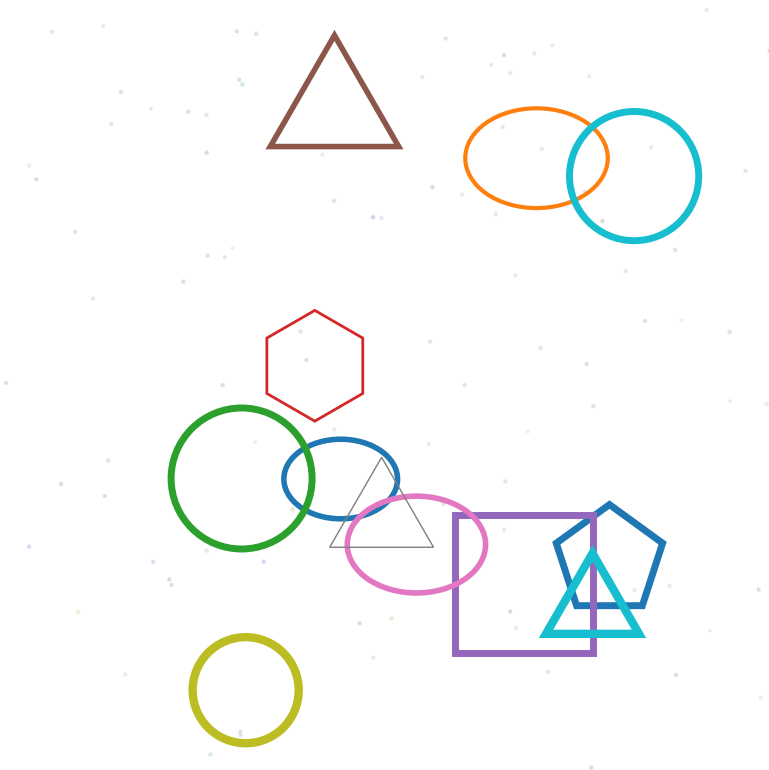[{"shape": "pentagon", "thickness": 2.5, "radius": 0.36, "center": [0.791, 0.272]}, {"shape": "oval", "thickness": 2, "radius": 0.37, "center": [0.442, 0.378]}, {"shape": "oval", "thickness": 1.5, "radius": 0.46, "center": [0.697, 0.795]}, {"shape": "circle", "thickness": 2.5, "radius": 0.46, "center": [0.314, 0.379]}, {"shape": "hexagon", "thickness": 1, "radius": 0.36, "center": [0.409, 0.525]}, {"shape": "square", "thickness": 2.5, "radius": 0.45, "center": [0.681, 0.242]}, {"shape": "triangle", "thickness": 2, "radius": 0.48, "center": [0.434, 0.858]}, {"shape": "oval", "thickness": 2, "radius": 0.45, "center": [0.541, 0.293]}, {"shape": "triangle", "thickness": 0.5, "radius": 0.39, "center": [0.496, 0.328]}, {"shape": "circle", "thickness": 3, "radius": 0.34, "center": [0.319, 0.104]}, {"shape": "circle", "thickness": 2.5, "radius": 0.42, "center": [0.824, 0.771]}, {"shape": "triangle", "thickness": 3, "radius": 0.35, "center": [0.769, 0.212]}]